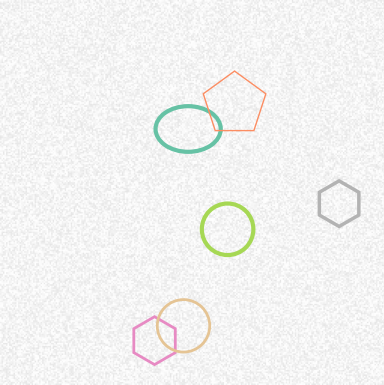[{"shape": "oval", "thickness": 3, "radius": 0.42, "center": [0.489, 0.665]}, {"shape": "pentagon", "thickness": 1, "radius": 0.43, "center": [0.609, 0.73]}, {"shape": "hexagon", "thickness": 2, "radius": 0.31, "center": [0.401, 0.115]}, {"shape": "circle", "thickness": 3, "radius": 0.33, "center": [0.591, 0.404]}, {"shape": "circle", "thickness": 2, "radius": 0.34, "center": [0.477, 0.154]}, {"shape": "hexagon", "thickness": 2.5, "radius": 0.3, "center": [0.881, 0.471]}]